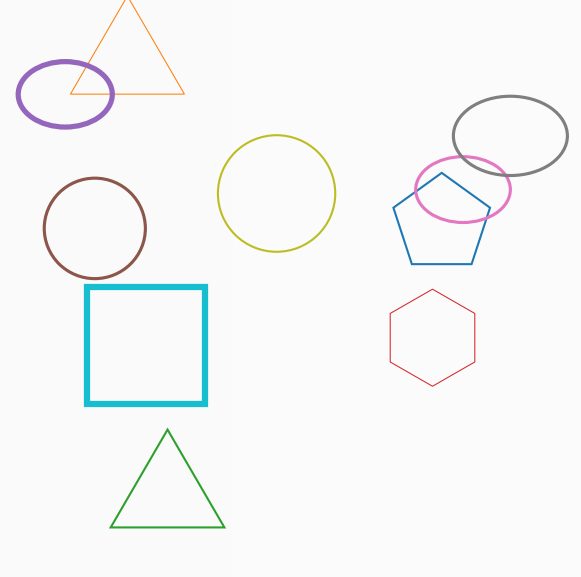[{"shape": "pentagon", "thickness": 1, "radius": 0.44, "center": [0.76, 0.612]}, {"shape": "triangle", "thickness": 0.5, "radius": 0.57, "center": [0.219, 0.893]}, {"shape": "triangle", "thickness": 1, "radius": 0.56, "center": [0.288, 0.142]}, {"shape": "hexagon", "thickness": 0.5, "radius": 0.42, "center": [0.744, 0.414]}, {"shape": "oval", "thickness": 2.5, "radius": 0.4, "center": [0.112, 0.836]}, {"shape": "circle", "thickness": 1.5, "radius": 0.43, "center": [0.163, 0.604]}, {"shape": "oval", "thickness": 1.5, "radius": 0.41, "center": [0.797, 0.671]}, {"shape": "oval", "thickness": 1.5, "radius": 0.49, "center": [0.878, 0.764]}, {"shape": "circle", "thickness": 1, "radius": 0.5, "center": [0.476, 0.664]}, {"shape": "square", "thickness": 3, "radius": 0.51, "center": [0.251, 0.401]}]